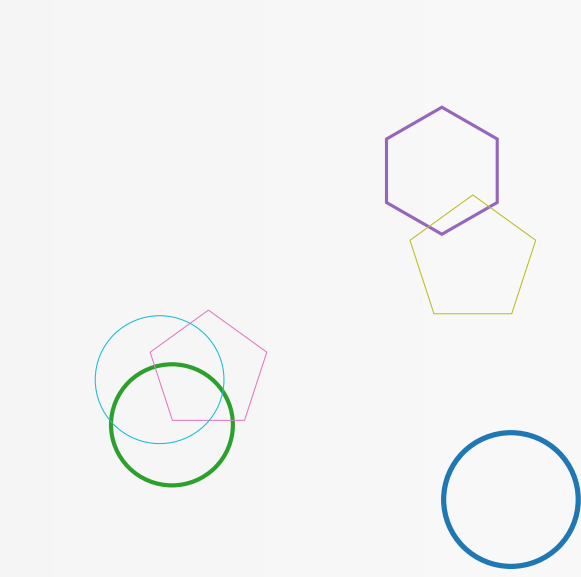[{"shape": "circle", "thickness": 2.5, "radius": 0.58, "center": [0.879, 0.134]}, {"shape": "circle", "thickness": 2, "radius": 0.52, "center": [0.296, 0.263]}, {"shape": "hexagon", "thickness": 1.5, "radius": 0.55, "center": [0.76, 0.703]}, {"shape": "pentagon", "thickness": 0.5, "radius": 0.53, "center": [0.359, 0.357]}, {"shape": "pentagon", "thickness": 0.5, "radius": 0.57, "center": [0.813, 0.548]}, {"shape": "circle", "thickness": 0.5, "radius": 0.55, "center": [0.275, 0.342]}]